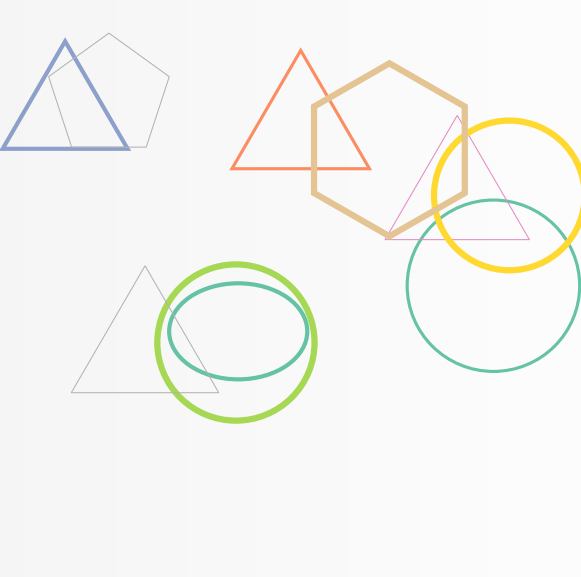[{"shape": "oval", "thickness": 2, "radius": 0.59, "center": [0.41, 0.425]}, {"shape": "circle", "thickness": 1.5, "radius": 0.74, "center": [0.849, 0.504]}, {"shape": "triangle", "thickness": 1.5, "radius": 0.68, "center": [0.517, 0.775]}, {"shape": "triangle", "thickness": 2, "radius": 0.62, "center": [0.112, 0.804]}, {"shape": "triangle", "thickness": 0.5, "radius": 0.72, "center": [0.787, 0.656]}, {"shape": "circle", "thickness": 3, "radius": 0.68, "center": [0.406, 0.406]}, {"shape": "circle", "thickness": 3, "radius": 0.65, "center": [0.876, 0.661]}, {"shape": "hexagon", "thickness": 3, "radius": 0.75, "center": [0.67, 0.74]}, {"shape": "pentagon", "thickness": 0.5, "radius": 0.55, "center": [0.187, 0.833]}, {"shape": "triangle", "thickness": 0.5, "radius": 0.73, "center": [0.25, 0.392]}]